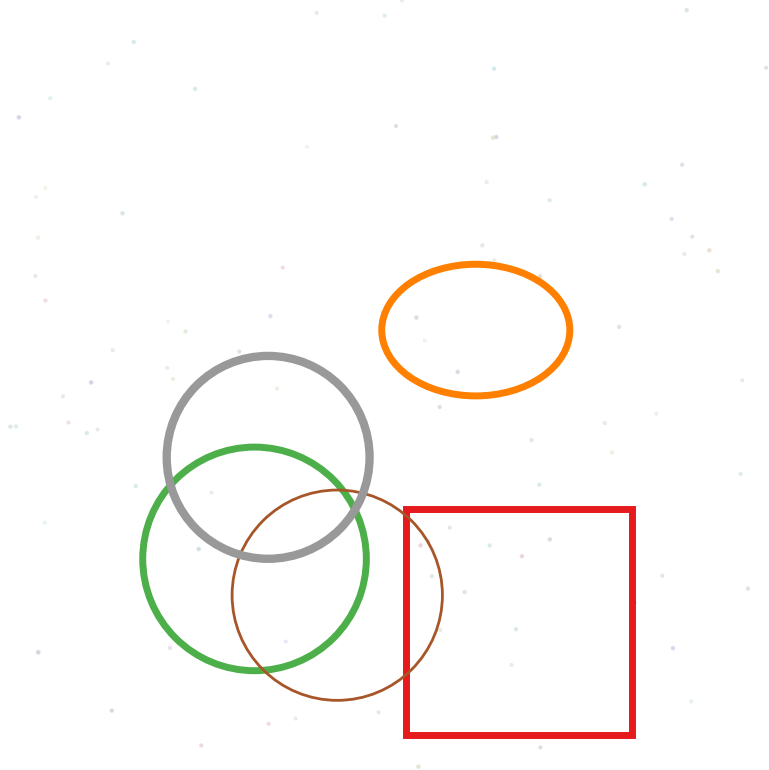[{"shape": "square", "thickness": 2.5, "radius": 0.73, "center": [0.674, 0.192]}, {"shape": "circle", "thickness": 2.5, "radius": 0.73, "center": [0.331, 0.274]}, {"shape": "oval", "thickness": 2.5, "radius": 0.61, "center": [0.618, 0.571]}, {"shape": "circle", "thickness": 1, "radius": 0.68, "center": [0.438, 0.227]}, {"shape": "circle", "thickness": 3, "radius": 0.66, "center": [0.348, 0.406]}]